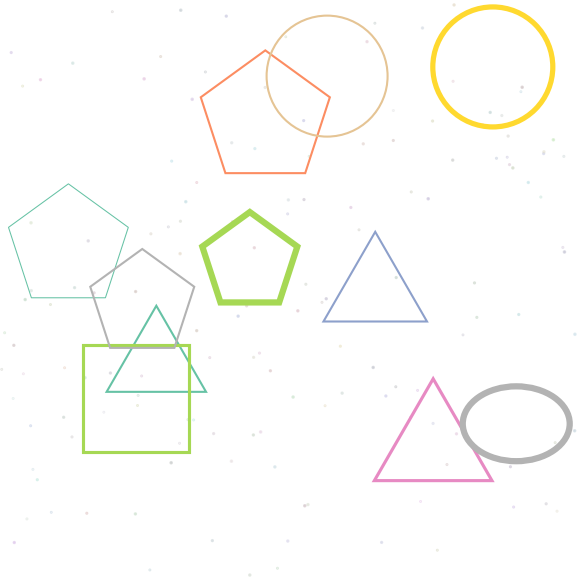[{"shape": "pentagon", "thickness": 0.5, "radius": 0.55, "center": [0.118, 0.572]}, {"shape": "triangle", "thickness": 1, "radius": 0.5, "center": [0.271, 0.37]}, {"shape": "pentagon", "thickness": 1, "radius": 0.59, "center": [0.459, 0.794]}, {"shape": "triangle", "thickness": 1, "radius": 0.52, "center": [0.65, 0.494]}, {"shape": "triangle", "thickness": 1.5, "radius": 0.59, "center": [0.75, 0.226]}, {"shape": "pentagon", "thickness": 3, "radius": 0.43, "center": [0.433, 0.545]}, {"shape": "square", "thickness": 1.5, "radius": 0.46, "center": [0.235, 0.309]}, {"shape": "circle", "thickness": 2.5, "radius": 0.52, "center": [0.853, 0.883]}, {"shape": "circle", "thickness": 1, "radius": 0.52, "center": [0.566, 0.867]}, {"shape": "oval", "thickness": 3, "radius": 0.46, "center": [0.894, 0.265]}, {"shape": "pentagon", "thickness": 1, "radius": 0.47, "center": [0.246, 0.473]}]